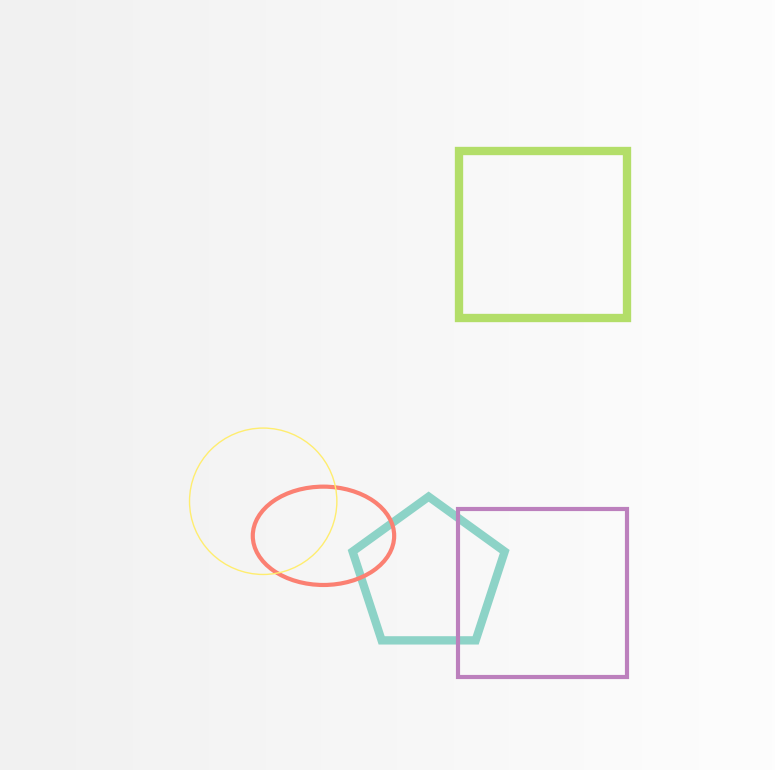[{"shape": "pentagon", "thickness": 3, "radius": 0.52, "center": [0.553, 0.252]}, {"shape": "oval", "thickness": 1.5, "radius": 0.46, "center": [0.417, 0.304]}, {"shape": "square", "thickness": 3, "radius": 0.54, "center": [0.701, 0.696]}, {"shape": "square", "thickness": 1.5, "radius": 0.55, "center": [0.7, 0.229]}, {"shape": "circle", "thickness": 0.5, "radius": 0.48, "center": [0.34, 0.349]}]